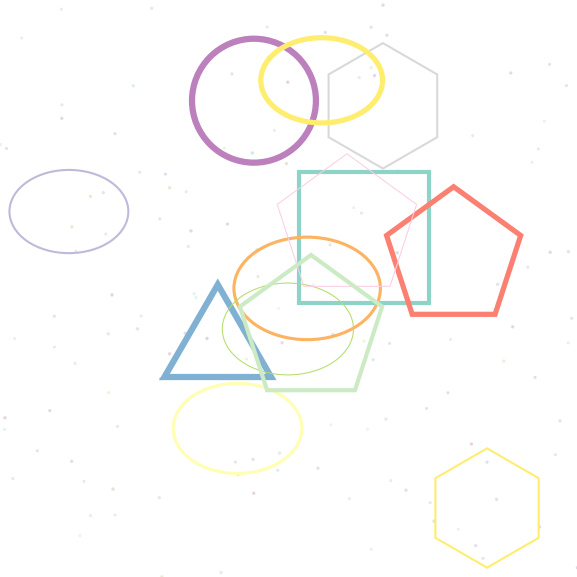[{"shape": "square", "thickness": 2, "radius": 0.57, "center": [0.63, 0.588]}, {"shape": "oval", "thickness": 1.5, "radius": 0.56, "center": [0.411, 0.257]}, {"shape": "oval", "thickness": 1, "radius": 0.51, "center": [0.119, 0.633]}, {"shape": "pentagon", "thickness": 2.5, "radius": 0.61, "center": [0.786, 0.554]}, {"shape": "triangle", "thickness": 3, "radius": 0.53, "center": [0.377, 0.4]}, {"shape": "oval", "thickness": 1.5, "radius": 0.63, "center": [0.532, 0.5]}, {"shape": "oval", "thickness": 0.5, "radius": 0.57, "center": [0.498, 0.429]}, {"shape": "pentagon", "thickness": 0.5, "radius": 0.63, "center": [0.601, 0.606]}, {"shape": "hexagon", "thickness": 1, "radius": 0.54, "center": [0.663, 0.816]}, {"shape": "circle", "thickness": 3, "radius": 0.54, "center": [0.44, 0.825]}, {"shape": "pentagon", "thickness": 2, "radius": 0.65, "center": [0.539, 0.428]}, {"shape": "oval", "thickness": 2.5, "radius": 0.53, "center": [0.557, 0.86]}, {"shape": "hexagon", "thickness": 1, "radius": 0.52, "center": [0.843, 0.119]}]